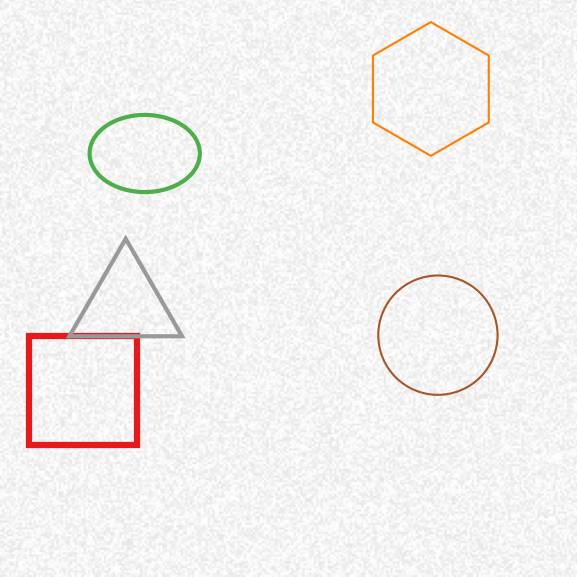[{"shape": "square", "thickness": 3, "radius": 0.47, "center": [0.144, 0.323]}, {"shape": "oval", "thickness": 2, "radius": 0.48, "center": [0.251, 0.733]}, {"shape": "hexagon", "thickness": 1, "radius": 0.58, "center": [0.746, 0.845]}, {"shape": "circle", "thickness": 1, "radius": 0.52, "center": [0.758, 0.419]}, {"shape": "triangle", "thickness": 2, "radius": 0.56, "center": [0.218, 0.473]}]